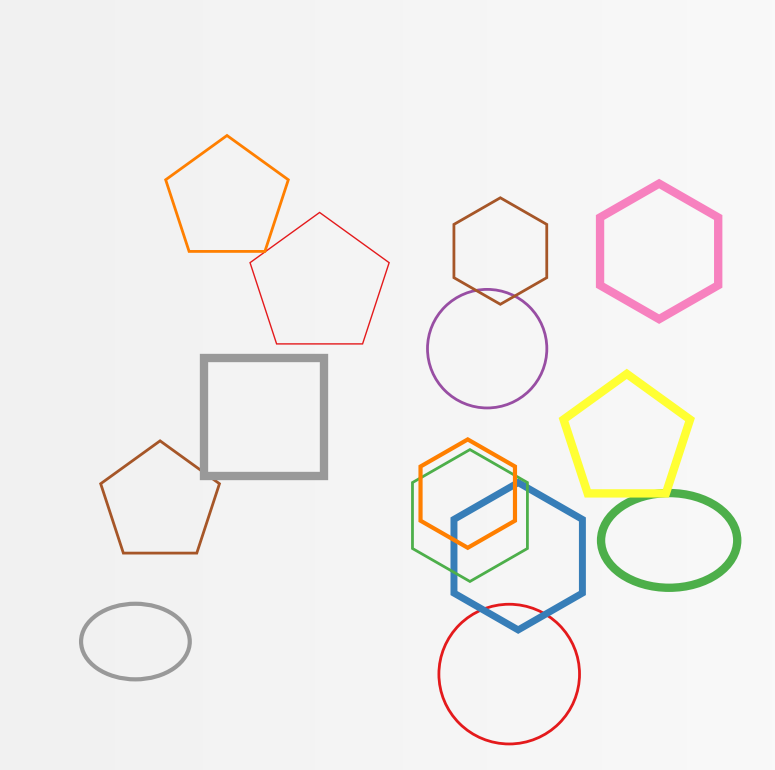[{"shape": "pentagon", "thickness": 0.5, "radius": 0.47, "center": [0.412, 0.63]}, {"shape": "circle", "thickness": 1, "radius": 0.45, "center": [0.657, 0.125]}, {"shape": "hexagon", "thickness": 2.5, "radius": 0.48, "center": [0.669, 0.278]}, {"shape": "hexagon", "thickness": 1, "radius": 0.43, "center": [0.606, 0.33]}, {"shape": "oval", "thickness": 3, "radius": 0.44, "center": [0.863, 0.298]}, {"shape": "circle", "thickness": 1, "radius": 0.38, "center": [0.629, 0.547]}, {"shape": "pentagon", "thickness": 1, "radius": 0.42, "center": [0.293, 0.741]}, {"shape": "hexagon", "thickness": 1.5, "radius": 0.35, "center": [0.604, 0.359]}, {"shape": "pentagon", "thickness": 3, "radius": 0.43, "center": [0.809, 0.429]}, {"shape": "hexagon", "thickness": 1, "radius": 0.35, "center": [0.646, 0.674]}, {"shape": "pentagon", "thickness": 1, "radius": 0.4, "center": [0.207, 0.347]}, {"shape": "hexagon", "thickness": 3, "radius": 0.44, "center": [0.85, 0.674]}, {"shape": "square", "thickness": 3, "radius": 0.38, "center": [0.341, 0.459]}, {"shape": "oval", "thickness": 1.5, "radius": 0.35, "center": [0.175, 0.167]}]